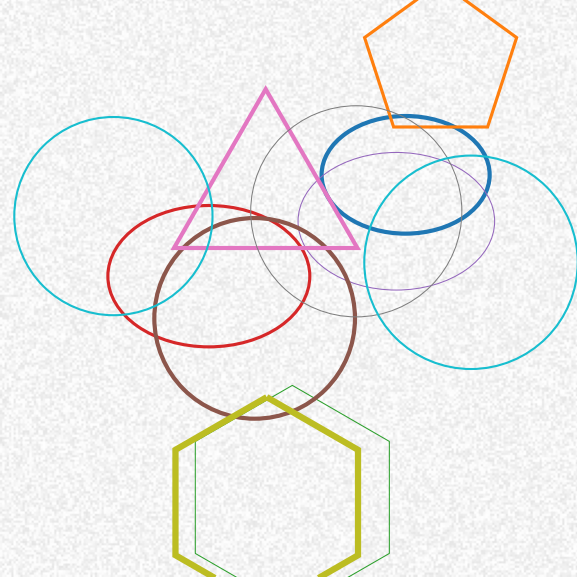[{"shape": "oval", "thickness": 2, "radius": 0.73, "center": [0.702, 0.696]}, {"shape": "pentagon", "thickness": 1.5, "radius": 0.69, "center": [0.763, 0.891]}, {"shape": "hexagon", "thickness": 0.5, "radius": 0.97, "center": [0.506, 0.138]}, {"shape": "oval", "thickness": 1.5, "radius": 0.87, "center": [0.362, 0.521]}, {"shape": "oval", "thickness": 0.5, "radius": 0.85, "center": [0.686, 0.616]}, {"shape": "circle", "thickness": 2, "radius": 0.87, "center": [0.441, 0.448]}, {"shape": "triangle", "thickness": 2, "radius": 0.92, "center": [0.46, 0.661]}, {"shape": "circle", "thickness": 0.5, "radius": 0.91, "center": [0.617, 0.633]}, {"shape": "hexagon", "thickness": 3, "radius": 0.91, "center": [0.462, 0.129]}, {"shape": "circle", "thickness": 1, "radius": 0.92, "center": [0.816, 0.545]}, {"shape": "circle", "thickness": 1, "radius": 0.86, "center": [0.196, 0.625]}]